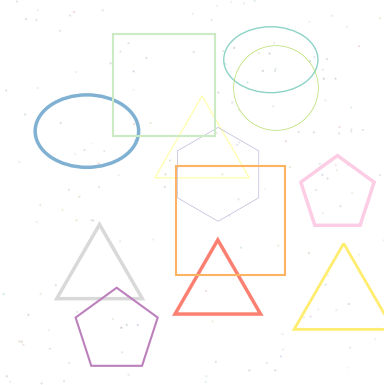[{"shape": "oval", "thickness": 1, "radius": 0.61, "center": [0.704, 0.845]}, {"shape": "triangle", "thickness": 1, "radius": 0.71, "center": [0.525, 0.609]}, {"shape": "hexagon", "thickness": 0.5, "radius": 0.61, "center": [0.566, 0.547]}, {"shape": "triangle", "thickness": 2.5, "radius": 0.64, "center": [0.566, 0.248]}, {"shape": "oval", "thickness": 2.5, "radius": 0.67, "center": [0.226, 0.659]}, {"shape": "square", "thickness": 1.5, "radius": 0.71, "center": [0.599, 0.427]}, {"shape": "circle", "thickness": 0.5, "radius": 0.55, "center": [0.717, 0.771]}, {"shape": "pentagon", "thickness": 2.5, "radius": 0.5, "center": [0.877, 0.496]}, {"shape": "triangle", "thickness": 2.5, "radius": 0.64, "center": [0.258, 0.288]}, {"shape": "pentagon", "thickness": 1.5, "radius": 0.56, "center": [0.303, 0.141]}, {"shape": "square", "thickness": 1.5, "radius": 0.66, "center": [0.425, 0.779]}, {"shape": "triangle", "thickness": 2, "radius": 0.74, "center": [0.893, 0.219]}]